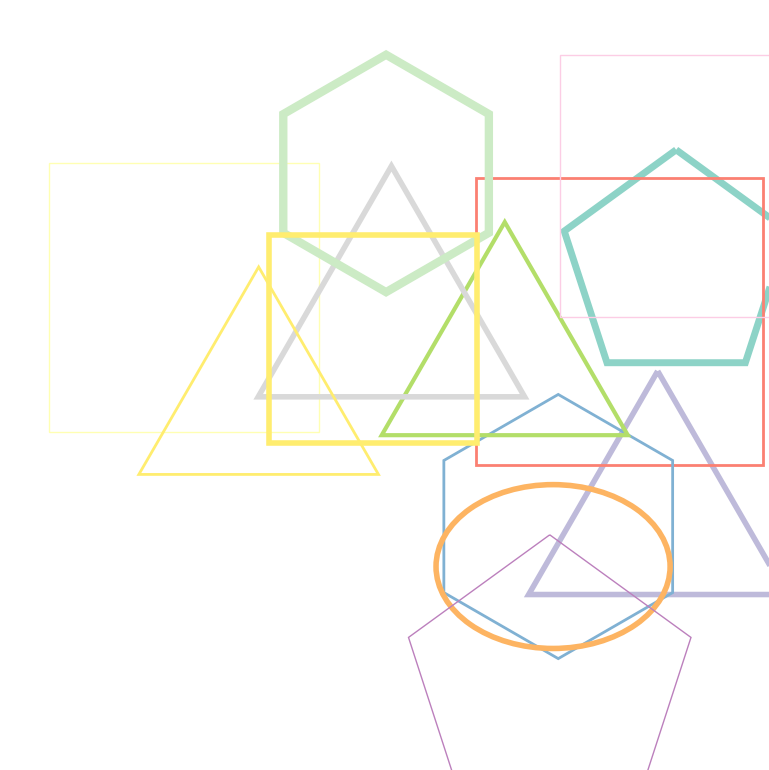[{"shape": "pentagon", "thickness": 2.5, "radius": 0.76, "center": [0.878, 0.653]}, {"shape": "square", "thickness": 0.5, "radius": 0.87, "center": [0.239, 0.614]}, {"shape": "triangle", "thickness": 2, "radius": 0.97, "center": [0.854, 0.325]}, {"shape": "square", "thickness": 1, "radius": 0.93, "center": [0.805, 0.583]}, {"shape": "hexagon", "thickness": 1, "radius": 0.86, "center": [0.725, 0.316]}, {"shape": "oval", "thickness": 2, "radius": 0.76, "center": [0.718, 0.264]}, {"shape": "triangle", "thickness": 1.5, "radius": 0.92, "center": [0.656, 0.527]}, {"shape": "square", "thickness": 0.5, "radius": 0.85, "center": [0.898, 0.759]}, {"shape": "triangle", "thickness": 2, "radius": 1.0, "center": [0.508, 0.585]}, {"shape": "pentagon", "thickness": 0.5, "radius": 0.96, "center": [0.714, 0.113]}, {"shape": "hexagon", "thickness": 3, "radius": 0.77, "center": [0.501, 0.775]}, {"shape": "triangle", "thickness": 1, "radius": 0.9, "center": [0.336, 0.474]}, {"shape": "square", "thickness": 2, "radius": 0.67, "center": [0.484, 0.559]}]